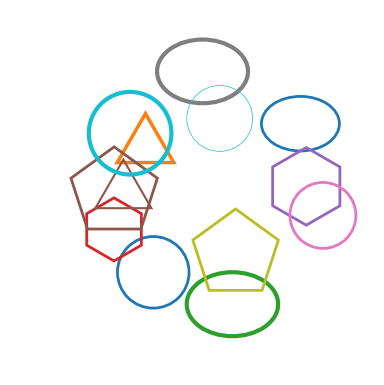[{"shape": "circle", "thickness": 2, "radius": 0.46, "center": [0.398, 0.293]}, {"shape": "oval", "thickness": 2, "radius": 0.51, "center": [0.78, 0.679]}, {"shape": "triangle", "thickness": 2.5, "radius": 0.42, "center": [0.378, 0.62]}, {"shape": "oval", "thickness": 3, "radius": 0.59, "center": [0.604, 0.21]}, {"shape": "hexagon", "thickness": 2, "radius": 0.41, "center": [0.296, 0.404]}, {"shape": "hexagon", "thickness": 2, "radius": 0.5, "center": [0.796, 0.516]}, {"shape": "triangle", "thickness": 1.5, "radius": 0.42, "center": [0.32, 0.501]}, {"shape": "pentagon", "thickness": 2, "radius": 0.59, "center": [0.297, 0.501]}, {"shape": "circle", "thickness": 2, "radius": 0.43, "center": [0.839, 0.44]}, {"shape": "oval", "thickness": 3, "radius": 0.59, "center": [0.526, 0.815]}, {"shape": "pentagon", "thickness": 2, "radius": 0.58, "center": [0.612, 0.34]}, {"shape": "circle", "thickness": 3, "radius": 0.54, "center": [0.338, 0.654]}, {"shape": "circle", "thickness": 0.5, "radius": 0.43, "center": [0.571, 0.692]}]